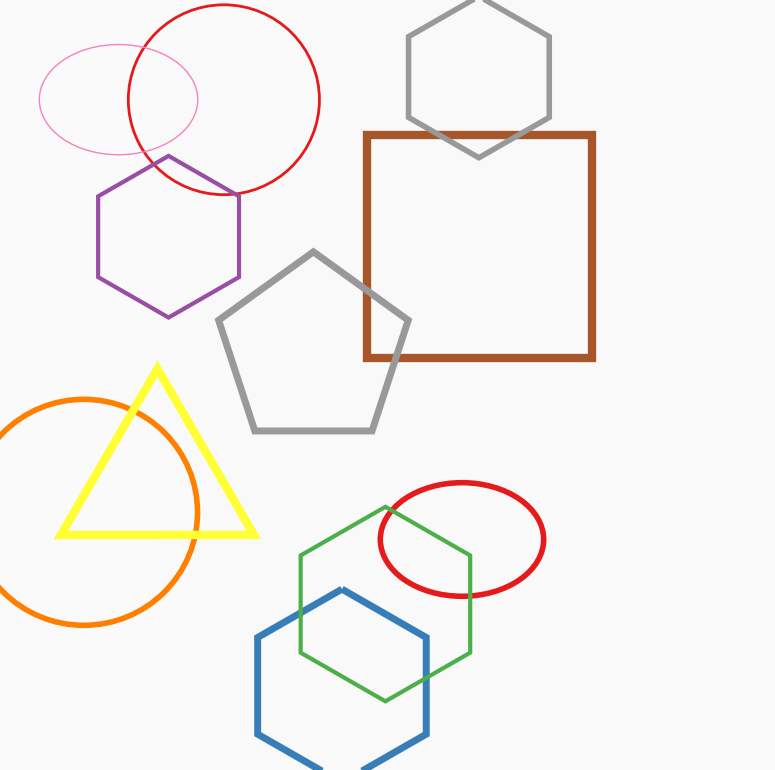[{"shape": "oval", "thickness": 2, "radius": 0.53, "center": [0.596, 0.299]}, {"shape": "circle", "thickness": 1, "radius": 0.62, "center": [0.289, 0.87]}, {"shape": "hexagon", "thickness": 2.5, "radius": 0.63, "center": [0.441, 0.109]}, {"shape": "hexagon", "thickness": 1.5, "radius": 0.63, "center": [0.497, 0.216]}, {"shape": "hexagon", "thickness": 1.5, "radius": 0.52, "center": [0.218, 0.693]}, {"shape": "circle", "thickness": 2, "radius": 0.73, "center": [0.108, 0.335]}, {"shape": "triangle", "thickness": 3, "radius": 0.72, "center": [0.203, 0.377]}, {"shape": "square", "thickness": 3, "radius": 0.72, "center": [0.618, 0.68]}, {"shape": "oval", "thickness": 0.5, "radius": 0.51, "center": [0.153, 0.871]}, {"shape": "pentagon", "thickness": 2.5, "radius": 0.64, "center": [0.404, 0.544]}, {"shape": "hexagon", "thickness": 2, "radius": 0.52, "center": [0.618, 0.9]}]